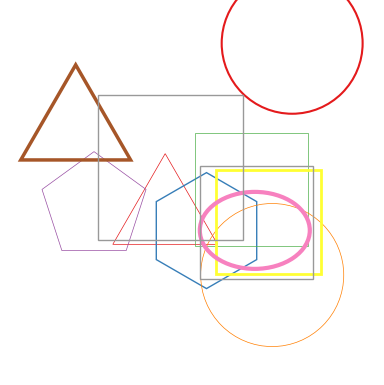[{"shape": "triangle", "thickness": 0.5, "radius": 0.79, "center": [0.429, 0.444]}, {"shape": "circle", "thickness": 1.5, "radius": 0.92, "center": [0.759, 0.888]}, {"shape": "hexagon", "thickness": 1, "radius": 0.75, "center": [0.536, 0.401]}, {"shape": "square", "thickness": 0.5, "radius": 0.74, "center": [0.654, 0.507]}, {"shape": "pentagon", "thickness": 0.5, "radius": 0.71, "center": [0.244, 0.464]}, {"shape": "circle", "thickness": 0.5, "radius": 0.93, "center": [0.707, 0.286]}, {"shape": "square", "thickness": 2, "radius": 0.68, "center": [0.697, 0.424]}, {"shape": "triangle", "thickness": 2.5, "radius": 0.82, "center": [0.197, 0.667]}, {"shape": "oval", "thickness": 3, "radius": 0.71, "center": [0.662, 0.402]}, {"shape": "square", "thickness": 1, "radius": 0.73, "center": [0.665, 0.421]}, {"shape": "square", "thickness": 1, "radius": 0.94, "center": [0.442, 0.565]}]